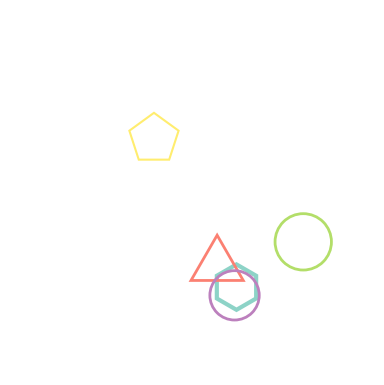[{"shape": "hexagon", "thickness": 3, "radius": 0.29, "center": [0.614, 0.254]}, {"shape": "triangle", "thickness": 2, "radius": 0.39, "center": [0.564, 0.311]}, {"shape": "circle", "thickness": 2, "radius": 0.37, "center": [0.788, 0.372]}, {"shape": "circle", "thickness": 2, "radius": 0.32, "center": [0.609, 0.233]}, {"shape": "pentagon", "thickness": 1.5, "radius": 0.34, "center": [0.4, 0.64]}]